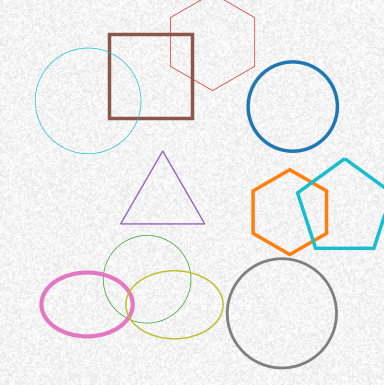[{"shape": "circle", "thickness": 2.5, "radius": 0.58, "center": [0.76, 0.723]}, {"shape": "hexagon", "thickness": 2.5, "radius": 0.55, "center": [0.753, 0.449]}, {"shape": "circle", "thickness": 0.5, "radius": 0.57, "center": [0.382, 0.275]}, {"shape": "hexagon", "thickness": 0.5, "radius": 0.63, "center": [0.552, 0.891]}, {"shape": "triangle", "thickness": 1, "radius": 0.63, "center": [0.423, 0.482]}, {"shape": "square", "thickness": 2.5, "radius": 0.54, "center": [0.39, 0.803]}, {"shape": "oval", "thickness": 3, "radius": 0.59, "center": [0.226, 0.209]}, {"shape": "circle", "thickness": 2, "radius": 0.71, "center": [0.732, 0.186]}, {"shape": "oval", "thickness": 1, "radius": 0.63, "center": [0.453, 0.208]}, {"shape": "pentagon", "thickness": 2.5, "radius": 0.64, "center": [0.895, 0.459]}, {"shape": "circle", "thickness": 0.5, "radius": 0.69, "center": [0.229, 0.738]}]